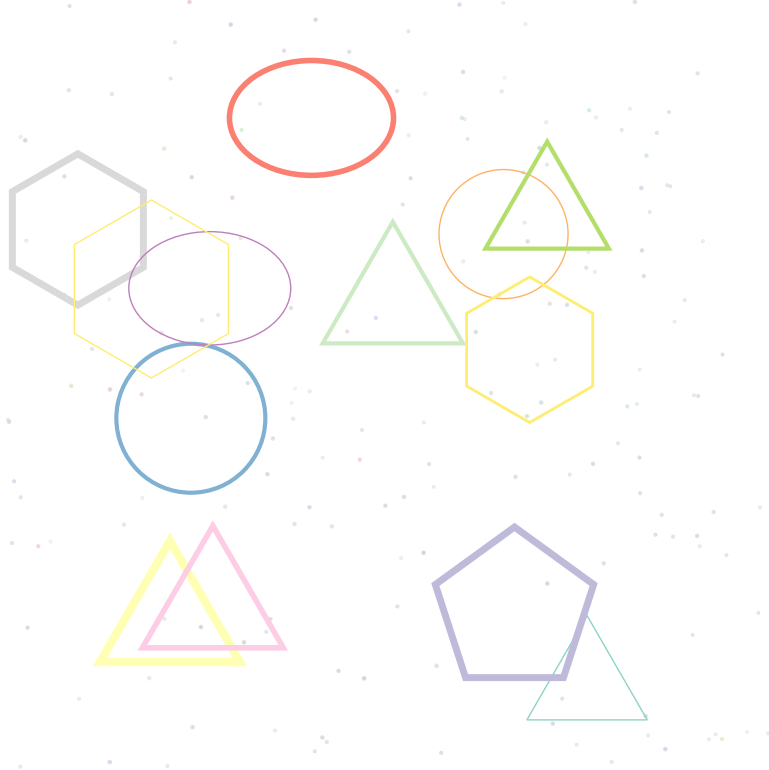[{"shape": "triangle", "thickness": 0.5, "radius": 0.45, "center": [0.762, 0.11]}, {"shape": "triangle", "thickness": 3, "radius": 0.52, "center": [0.221, 0.193]}, {"shape": "pentagon", "thickness": 2.5, "radius": 0.54, "center": [0.668, 0.207]}, {"shape": "oval", "thickness": 2, "radius": 0.53, "center": [0.405, 0.847]}, {"shape": "circle", "thickness": 1.5, "radius": 0.48, "center": [0.248, 0.457]}, {"shape": "circle", "thickness": 0.5, "radius": 0.42, "center": [0.654, 0.696]}, {"shape": "triangle", "thickness": 1.5, "radius": 0.46, "center": [0.711, 0.723]}, {"shape": "triangle", "thickness": 2, "radius": 0.53, "center": [0.276, 0.212]}, {"shape": "hexagon", "thickness": 2.5, "radius": 0.49, "center": [0.101, 0.702]}, {"shape": "oval", "thickness": 0.5, "radius": 0.53, "center": [0.272, 0.626]}, {"shape": "triangle", "thickness": 1.5, "radius": 0.53, "center": [0.51, 0.607]}, {"shape": "hexagon", "thickness": 1, "radius": 0.47, "center": [0.688, 0.546]}, {"shape": "hexagon", "thickness": 0.5, "radius": 0.58, "center": [0.197, 0.625]}]